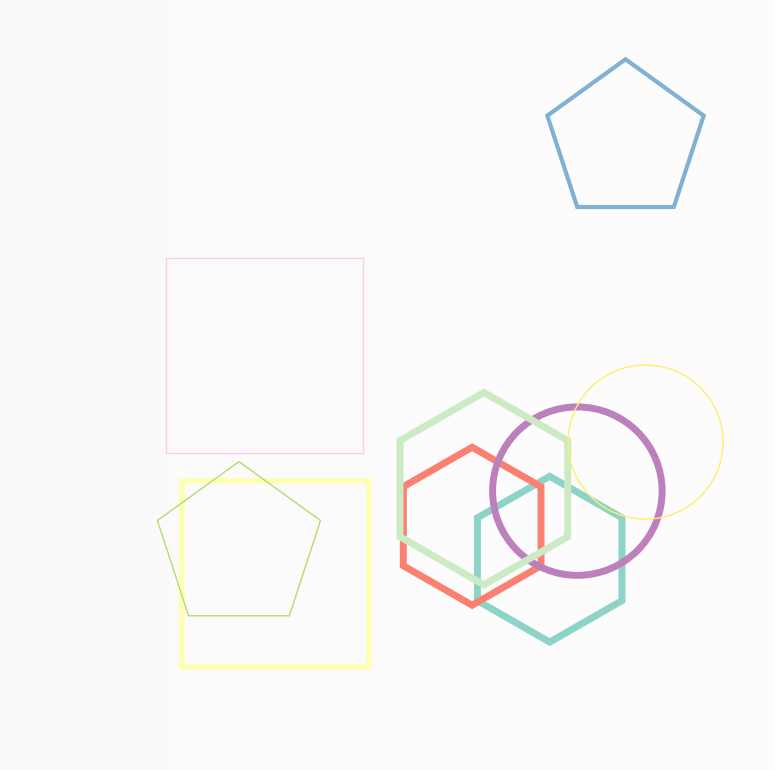[{"shape": "hexagon", "thickness": 2.5, "radius": 0.54, "center": [0.709, 0.274]}, {"shape": "square", "thickness": 2, "radius": 0.6, "center": [0.355, 0.254]}, {"shape": "hexagon", "thickness": 2.5, "radius": 0.51, "center": [0.609, 0.317]}, {"shape": "pentagon", "thickness": 1.5, "radius": 0.53, "center": [0.807, 0.817]}, {"shape": "pentagon", "thickness": 0.5, "radius": 0.55, "center": [0.308, 0.29]}, {"shape": "square", "thickness": 0.5, "radius": 0.63, "center": [0.341, 0.538]}, {"shape": "circle", "thickness": 2.5, "radius": 0.55, "center": [0.745, 0.362]}, {"shape": "hexagon", "thickness": 2.5, "radius": 0.62, "center": [0.624, 0.365]}, {"shape": "circle", "thickness": 0.5, "radius": 0.5, "center": [0.833, 0.426]}]